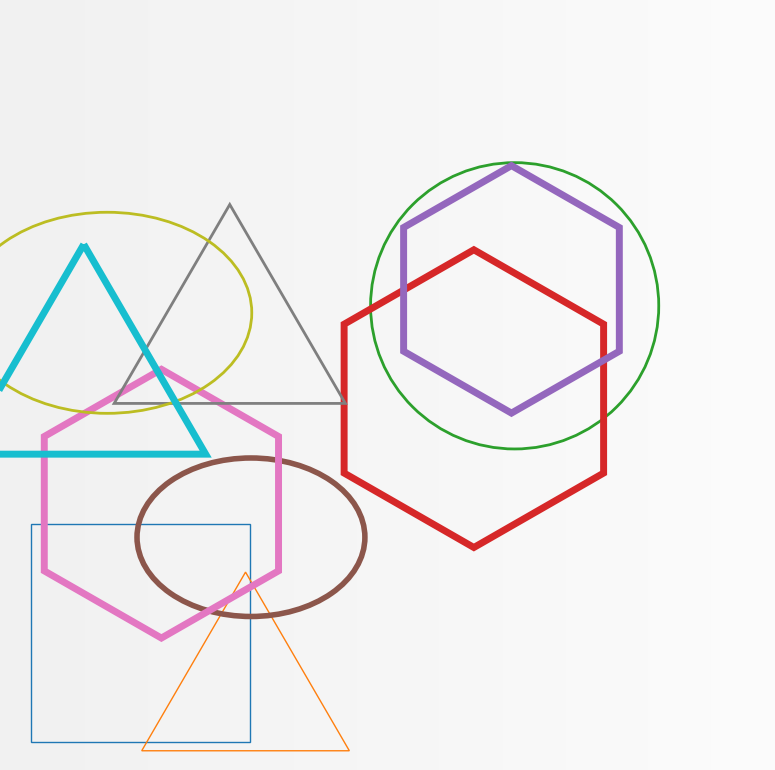[{"shape": "square", "thickness": 0.5, "radius": 0.71, "center": [0.181, 0.178]}, {"shape": "triangle", "thickness": 0.5, "radius": 0.77, "center": [0.317, 0.102]}, {"shape": "circle", "thickness": 1, "radius": 0.93, "center": [0.664, 0.603]}, {"shape": "hexagon", "thickness": 2.5, "radius": 0.97, "center": [0.611, 0.482]}, {"shape": "hexagon", "thickness": 2.5, "radius": 0.8, "center": [0.66, 0.624]}, {"shape": "oval", "thickness": 2, "radius": 0.74, "center": [0.324, 0.302]}, {"shape": "hexagon", "thickness": 2.5, "radius": 0.87, "center": [0.208, 0.346]}, {"shape": "triangle", "thickness": 1, "radius": 0.86, "center": [0.296, 0.562]}, {"shape": "oval", "thickness": 1, "radius": 0.93, "center": [0.138, 0.594]}, {"shape": "triangle", "thickness": 2.5, "radius": 0.91, "center": [0.108, 0.501]}]